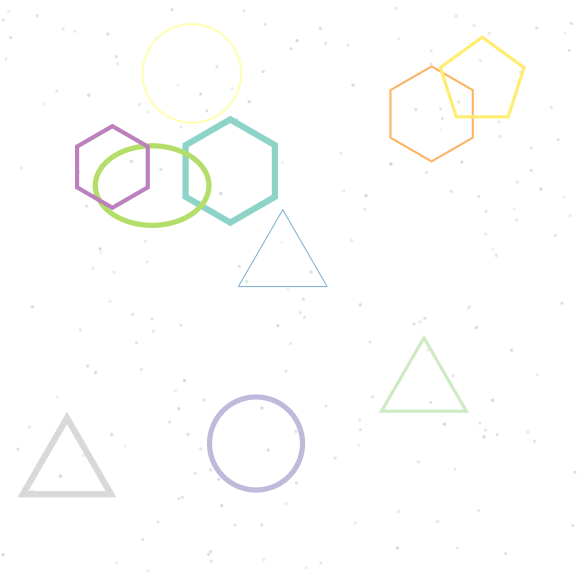[{"shape": "hexagon", "thickness": 3, "radius": 0.45, "center": [0.399, 0.703]}, {"shape": "circle", "thickness": 1, "radius": 0.43, "center": [0.332, 0.872]}, {"shape": "circle", "thickness": 2.5, "radius": 0.4, "center": [0.443, 0.231]}, {"shape": "triangle", "thickness": 0.5, "radius": 0.44, "center": [0.49, 0.547]}, {"shape": "hexagon", "thickness": 1, "radius": 0.41, "center": [0.747, 0.802]}, {"shape": "oval", "thickness": 2.5, "radius": 0.49, "center": [0.263, 0.678]}, {"shape": "triangle", "thickness": 3, "radius": 0.44, "center": [0.116, 0.187]}, {"shape": "hexagon", "thickness": 2, "radius": 0.35, "center": [0.195, 0.71]}, {"shape": "triangle", "thickness": 1.5, "radius": 0.42, "center": [0.734, 0.33]}, {"shape": "pentagon", "thickness": 1.5, "radius": 0.38, "center": [0.835, 0.859]}]